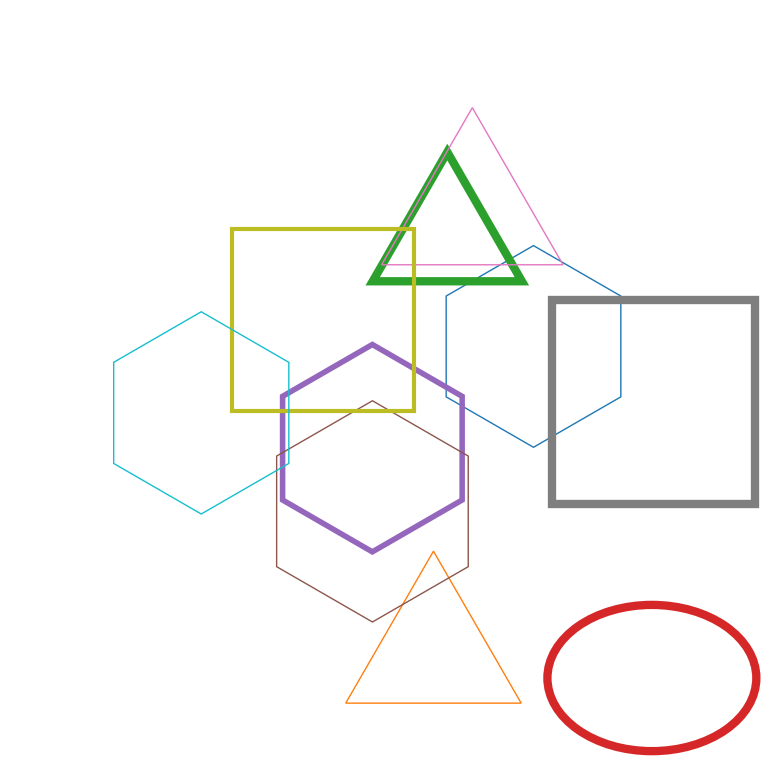[{"shape": "hexagon", "thickness": 0.5, "radius": 0.65, "center": [0.693, 0.55]}, {"shape": "triangle", "thickness": 0.5, "radius": 0.66, "center": [0.563, 0.153]}, {"shape": "triangle", "thickness": 3, "radius": 0.56, "center": [0.581, 0.691]}, {"shape": "oval", "thickness": 3, "radius": 0.68, "center": [0.847, 0.119]}, {"shape": "hexagon", "thickness": 2, "radius": 0.67, "center": [0.484, 0.418]}, {"shape": "hexagon", "thickness": 0.5, "radius": 0.72, "center": [0.484, 0.336]}, {"shape": "triangle", "thickness": 0.5, "radius": 0.68, "center": [0.613, 0.724]}, {"shape": "square", "thickness": 3, "radius": 0.66, "center": [0.849, 0.478]}, {"shape": "square", "thickness": 1.5, "radius": 0.59, "center": [0.42, 0.584]}, {"shape": "hexagon", "thickness": 0.5, "radius": 0.66, "center": [0.261, 0.464]}]